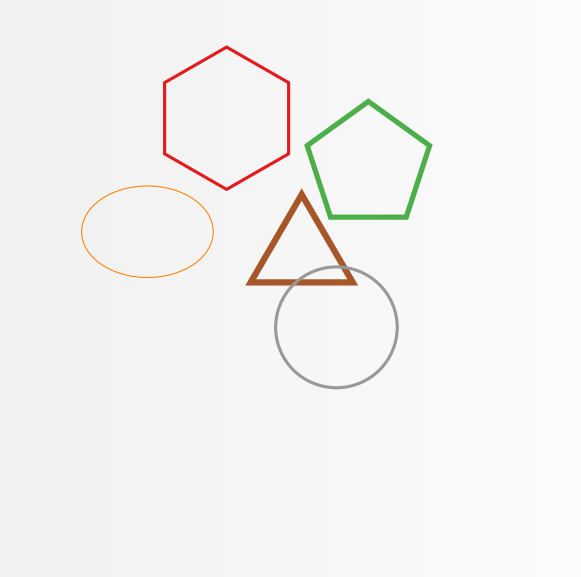[{"shape": "hexagon", "thickness": 1.5, "radius": 0.62, "center": [0.39, 0.794]}, {"shape": "pentagon", "thickness": 2.5, "radius": 0.55, "center": [0.634, 0.713]}, {"shape": "oval", "thickness": 0.5, "radius": 0.57, "center": [0.254, 0.598]}, {"shape": "triangle", "thickness": 3, "radius": 0.51, "center": [0.519, 0.561]}, {"shape": "circle", "thickness": 1.5, "radius": 0.52, "center": [0.579, 0.432]}]